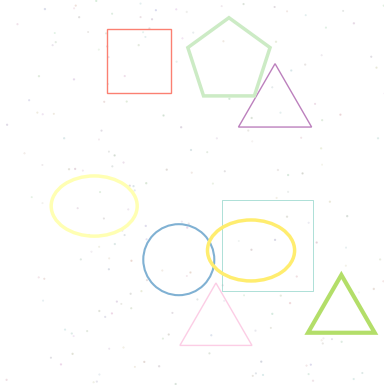[{"shape": "square", "thickness": 0.5, "radius": 0.59, "center": [0.694, 0.362]}, {"shape": "oval", "thickness": 2.5, "radius": 0.56, "center": [0.245, 0.465]}, {"shape": "square", "thickness": 1, "radius": 0.41, "center": [0.361, 0.841]}, {"shape": "circle", "thickness": 1.5, "radius": 0.46, "center": [0.464, 0.326]}, {"shape": "triangle", "thickness": 3, "radius": 0.5, "center": [0.887, 0.186]}, {"shape": "triangle", "thickness": 1, "radius": 0.54, "center": [0.561, 0.157]}, {"shape": "triangle", "thickness": 1, "radius": 0.55, "center": [0.714, 0.725]}, {"shape": "pentagon", "thickness": 2.5, "radius": 0.56, "center": [0.595, 0.842]}, {"shape": "oval", "thickness": 2.5, "radius": 0.57, "center": [0.652, 0.349]}]